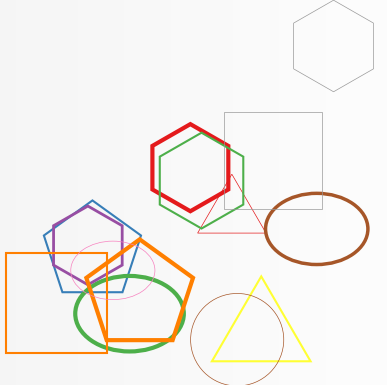[{"shape": "triangle", "thickness": 0.5, "radius": 0.51, "center": [0.598, 0.446]}, {"shape": "hexagon", "thickness": 3, "radius": 0.57, "center": [0.491, 0.564]}, {"shape": "pentagon", "thickness": 1.5, "radius": 0.66, "center": [0.239, 0.348]}, {"shape": "oval", "thickness": 3, "radius": 0.7, "center": [0.334, 0.185]}, {"shape": "hexagon", "thickness": 1.5, "radius": 0.62, "center": [0.52, 0.531]}, {"shape": "hexagon", "thickness": 2, "radius": 0.51, "center": [0.227, 0.363]}, {"shape": "pentagon", "thickness": 3, "radius": 0.72, "center": [0.36, 0.234]}, {"shape": "square", "thickness": 1.5, "radius": 0.65, "center": [0.147, 0.212]}, {"shape": "triangle", "thickness": 1.5, "radius": 0.73, "center": [0.674, 0.135]}, {"shape": "oval", "thickness": 2.5, "radius": 0.66, "center": [0.817, 0.405]}, {"shape": "circle", "thickness": 0.5, "radius": 0.6, "center": [0.612, 0.118]}, {"shape": "oval", "thickness": 0.5, "radius": 0.54, "center": [0.291, 0.298]}, {"shape": "hexagon", "thickness": 0.5, "radius": 0.59, "center": [0.861, 0.881]}, {"shape": "square", "thickness": 0.5, "radius": 0.63, "center": [0.704, 0.583]}]